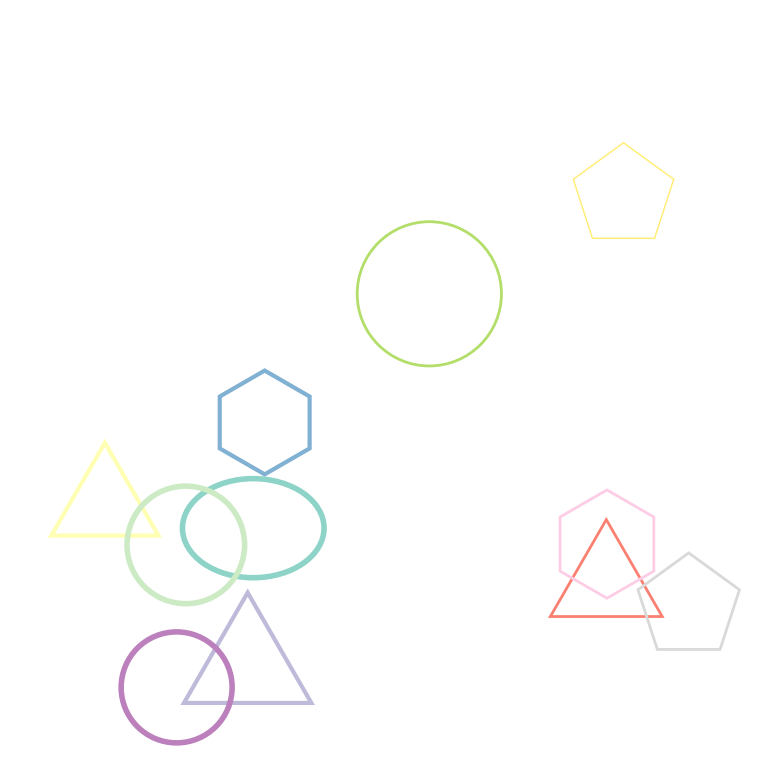[{"shape": "oval", "thickness": 2, "radius": 0.46, "center": [0.329, 0.314]}, {"shape": "triangle", "thickness": 1.5, "radius": 0.4, "center": [0.136, 0.345]}, {"shape": "triangle", "thickness": 1.5, "radius": 0.48, "center": [0.322, 0.135]}, {"shape": "triangle", "thickness": 1, "radius": 0.42, "center": [0.787, 0.241]}, {"shape": "hexagon", "thickness": 1.5, "radius": 0.34, "center": [0.344, 0.451]}, {"shape": "circle", "thickness": 1, "radius": 0.47, "center": [0.558, 0.618]}, {"shape": "hexagon", "thickness": 1, "radius": 0.35, "center": [0.788, 0.293]}, {"shape": "pentagon", "thickness": 1, "radius": 0.35, "center": [0.894, 0.213]}, {"shape": "circle", "thickness": 2, "radius": 0.36, "center": [0.229, 0.107]}, {"shape": "circle", "thickness": 2, "radius": 0.38, "center": [0.241, 0.292]}, {"shape": "pentagon", "thickness": 0.5, "radius": 0.34, "center": [0.81, 0.746]}]